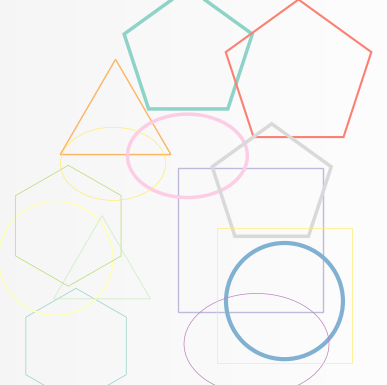[{"shape": "hexagon", "thickness": 0.5, "radius": 0.75, "center": [0.196, 0.102]}, {"shape": "pentagon", "thickness": 2.5, "radius": 0.87, "center": [0.486, 0.858]}, {"shape": "circle", "thickness": 1, "radius": 0.74, "center": [0.144, 0.329]}, {"shape": "square", "thickness": 1, "radius": 0.94, "center": [0.646, 0.377]}, {"shape": "pentagon", "thickness": 1.5, "radius": 0.99, "center": [0.77, 0.804]}, {"shape": "circle", "thickness": 3, "radius": 0.75, "center": [0.734, 0.218]}, {"shape": "triangle", "thickness": 1, "radius": 0.82, "center": [0.298, 0.681]}, {"shape": "hexagon", "thickness": 0.5, "radius": 0.79, "center": [0.176, 0.414]}, {"shape": "oval", "thickness": 2.5, "radius": 0.77, "center": [0.484, 0.595]}, {"shape": "pentagon", "thickness": 2.5, "radius": 0.81, "center": [0.701, 0.517]}, {"shape": "oval", "thickness": 0.5, "radius": 0.94, "center": [0.662, 0.107]}, {"shape": "triangle", "thickness": 0.5, "radius": 0.72, "center": [0.263, 0.296]}, {"shape": "oval", "thickness": 0.5, "radius": 0.68, "center": [0.292, 0.575]}, {"shape": "square", "thickness": 0.5, "radius": 0.87, "center": [0.733, 0.233]}]